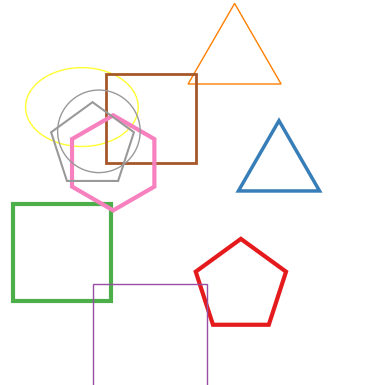[{"shape": "pentagon", "thickness": 3, "radius": 0.62, "center": [0.626, 0.256]}, {"shape": "triangle", "thickness": 2.5, "radius": 0.61, "center": [0.725, 0.565]}, {"shape": "square", "thickness": 3, "radius": 0.63, "center": [0.16, 0.344]}, {"shape": "square", "thickness": 1, "radius": 0.74, "center": [0.388, 0.114]}, {"shape": "triangle", "thickness": 1, "radius": 0.7, "center": [0.609, 0.852]}, {"shape": "oval", "thickness": 1, "radius": 0.73, "center": [0.213, 0.722]}, {"shape": "square", "thickness": 2, "radius": 0.58, "center": [0.393, 0.693]}, {"shape": "hexagon", "thickness": 3, "radius": 0.62, "center": [0.294, 0.577]}, {"shape": "pentagon", "thickness": 1.5, "radius": 0.57, "center": [0.24, 0.622]}, {"shape": "circle", "thickness": 1, "radius": 0.54, "center": [0.257, 0.659]}]